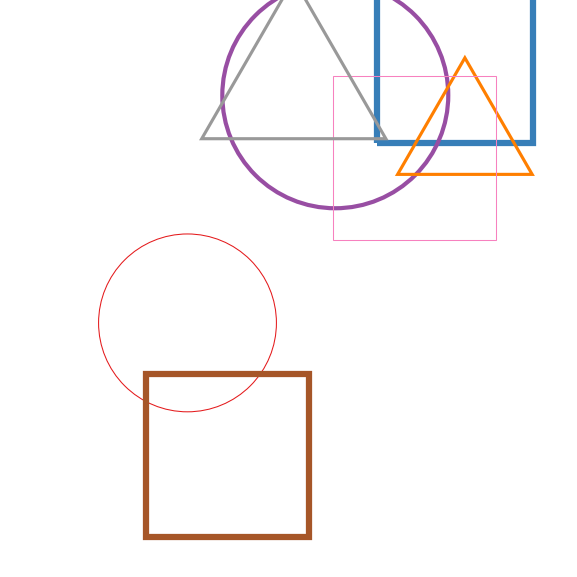[{"shape": "circle", "thickness": 0.5, "radius": 0.77, "center": [0.325, 0.44]}, {"shape": "square", "thickness": 3, "radius": 0.67, "center": [0.788, 0.885]}, {"shape": "circle", "thickness": 2, "radius": 0.98, "center": [0.581, 0.834]}, {"shape": "triangle", "thickness": 1.5, "radius": 0.67, "center": [0.805, 0.764]}, {"shape": "square", "thickness": 3, "radius": 0.71, "center": [0.394, 0.211]}, {"shape": "square", "thickness": 0.5, "radius": 0.71, "center": [0.718, 0.726]}, {"shape": "triangle", "thickness": 1.5, "radius": 0.92, "center": [0.509, 0.851]}]